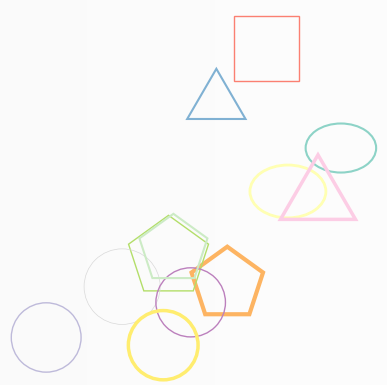[{"shape": "oval", "thickness": 1.5, "radius": 0.45, "center": [0.88, 0.616]}, {"shape": "oval", "thickness": 2, "radius": 0.49, "center": [0.743, 0.503]}, {"shape": "circle", "thickness": 1, "radius": 0.45, "center": [0.119, 0.123]}, {"shape": "square", "thickness": 1, "radius": 0.42, "center": [0.688, 0.875]}, {"shape": "triangle", "thickness": 1.5, "radius": 0.43, "center": [0.558, 0.734]}, {"shape": "pentagon", "thickness": 3, "radius": 0.49, "center": [0.587, 0.262]}, {"shape": "pentagon", "thickness": 1, "radius": 0.54, "center": [0.435, 0.332]}, {"shape": "triangle", "thickness": 2.5, "radius": 0.56, "center": [0.821, 0.486]}, {"shape": "circle", "thickness": 0.5, "radius": 0.49, "center": [0.315, 0.256]}, {"shape": "circle", "thickness": 1, "radius": 0.45, "center": [0.492, 0.215]}, {"shape": "pentagon", "thickness": 1.5, "radius": 0.46, "center": [0.448, 0.352]}, {"shape": "circle", "thickness": 2.5, "radius": 0.45, "center": [0.421, 0.103]}]